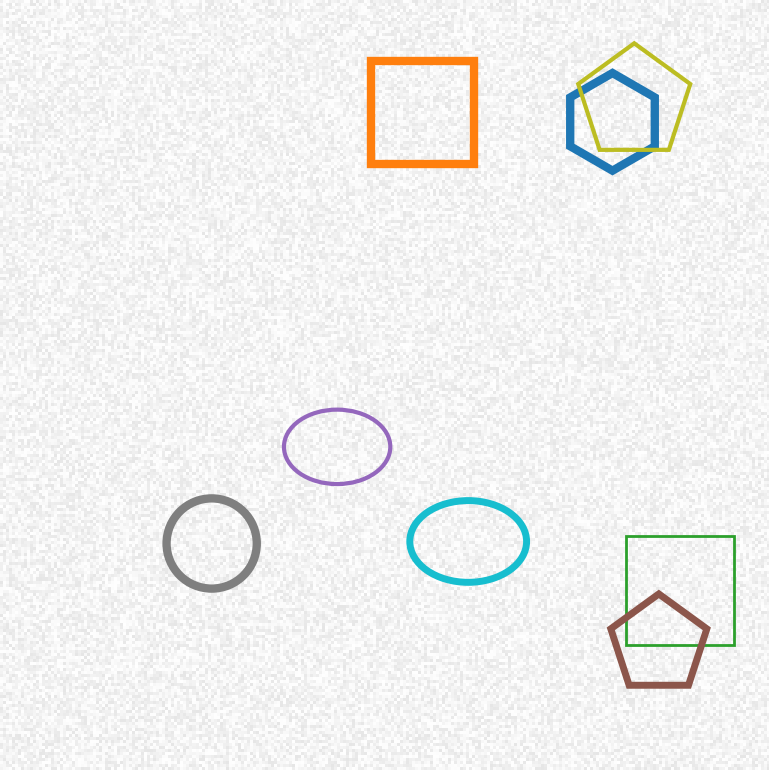[{"shape": "hexagon", "thickness": 3, "radius": 0.32, "center": [0.795, 0.842]}, {"shape": "square", "thickness": 3, "radius": 0.33, "center": [0.548, 0.854]}, {"shape": "square", "thickness": 1, "radius": 0.35, "center": [0.883, 0.233]}, {"shape": "oval", "thickness": 1.5, "radius": 0.35, "center": [0.438, 0.42]}, {"shape": "pentagon", "thickness": 2.5, "radius": 0.33, "center": [0.856, 0.163]}, {"shape": "circle", "thickness": 3, "radius": 0.29, "center": [0.275, 0.294]}, {"shape": "pentagon", "thickness": 1.5, "radius": 0.38, "center": [0.824, 0.867]}, {"shape": "oval", "thickness": 2.5, "radius": 0.38, "center": [0.608, 0.297]}]